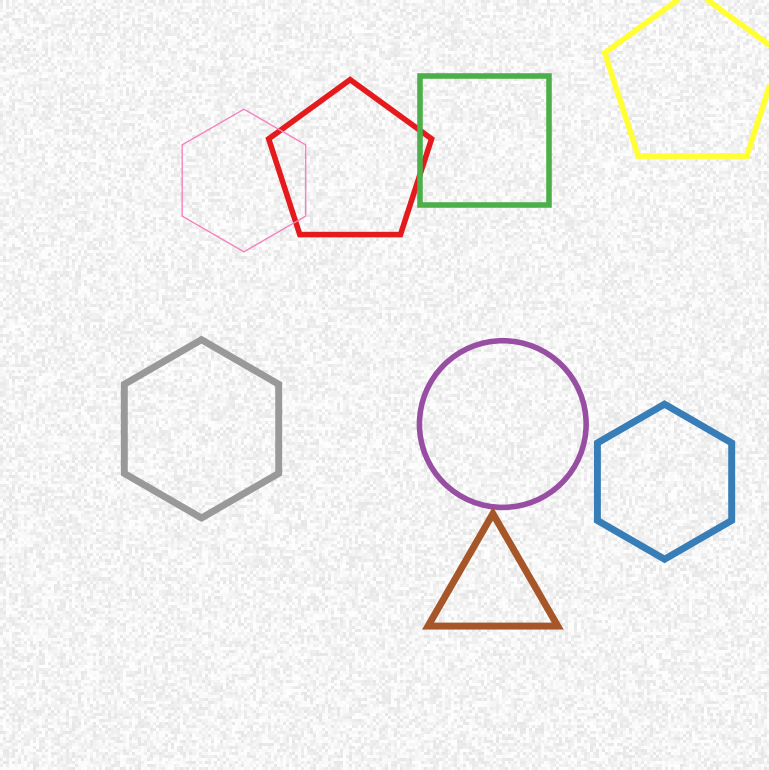[{"shape": "pentagon", "thickness": 2, "radius": 0.56, "center": [0.455, 0.785]}, {"shape": "hexagon", "thickness": 2.5, "radius": 0.5, "center": [0.863, 0.374]}, {"shape": "square", "thickness": 2, "radius": 0.42, "center": [0.629, 0.818]}, {"shape": "circle", "thickness": 2, "radius": 0.54, "center": [0.653, 0.449]}, {"shape": "pentagon", "thickness": 2, "radius": 0.6, "center": [0.899, 0.894]}, {"shape": "triangle", "thickness": 2.5, "radius": 0.49, "center": [0.64, 0.236]}, {"shape": "hexagon", "thickness": 0.5, "radius": 0.46, "center": [0.317, 0.766]}, {"shape": "hexagon", "thickness": 2.5, "radius": 0.58, "center": [0.262, 0.443]}]